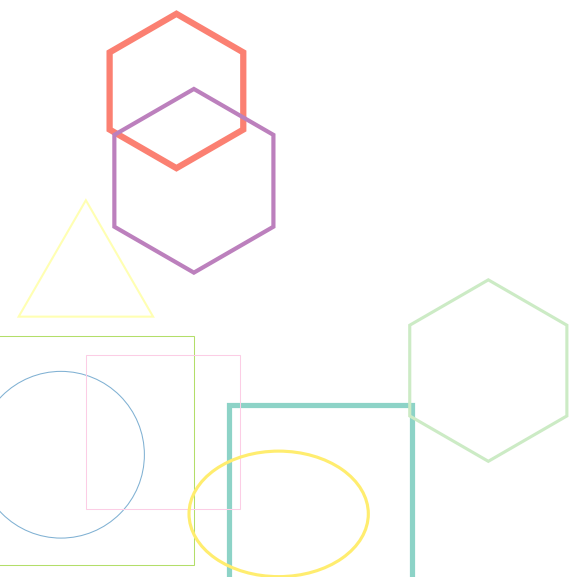[{"shape": "square", "thickness": 2.5, "radius": 0.79, "center": [0.554, 0.139]}, {"shape": "triangle", "thickness": 1, "radius": 0.67, "center": [0.149, 0.518]}, {"shape": "hexagon", "thickness": 3, "radius": 0.67, "center": [0.306, 0.842]}, {"shape": "circle", "thickness": 0.5, "radius": 0.72, "center": [0.106, 0.212]}, {"shape": "square", "thickness": 0.5, "radius": 1.0, "center": [0.137, 0.219]}, {"shape": "square", "thickness": 0.5, "radius": 0.67, "center": [0.282, 0.251]}, {"shape": "hexagon", "thickness": 2, "radius": 0.8, "center": [0.336, 0.686]}, {"shape": "hexagon", "thickness": 1.5, "radius": 0.79, "center": [0.846, 0.357]}, {"shape": "oval", "thickness": 1.5, "radius": 0.78, "center": [0.483, 0.109]}]